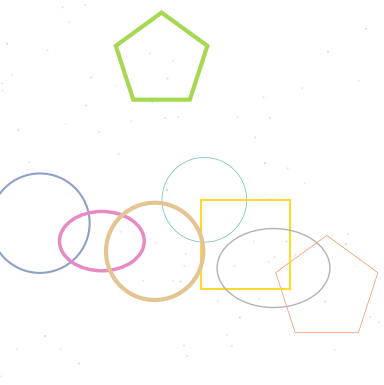[{"shape": "circle", "thickness": 0.5, "radius": 0.55, "center": [0.531, 0.481]}, {"shape": "pentagon", "thickness": 0.5, "radius": 0.7, "center": [0.849, 0.249]}, {"shape": "circle", "thickness": 1.5, "radius": 0.65, "center": [0.104, 0.42]}, {"shape": "oval", "thickness": 2.5, "radius": 0.55, "center": [0.265, 0.374]}, {"shape": "pentagon", "thickness": 3, "radius": 0.63, "center": [0.42, 0.842]}, {"shape": "square", "thickness": 1.5, "radius": 0.58, "center": [0.638, 0.365]}, {"shape": "circle", "thickness": 3, "radius": 0.63, "center": [0.402, 0.347]}, {"shape": "oval", "thickness": 1, "radius": 0.73, "center": [0.71, 0.304]}]